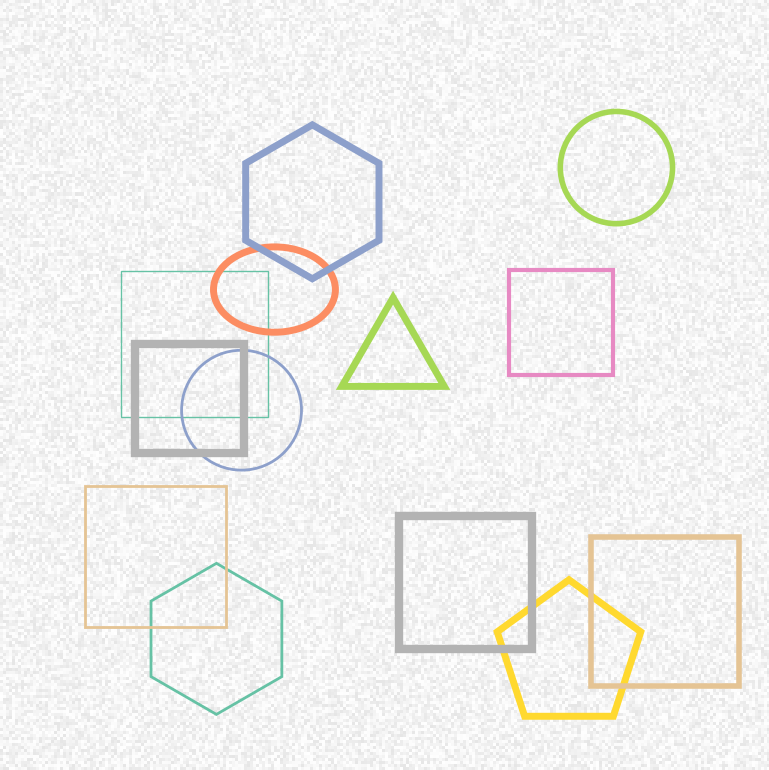[{"shape": "hexagon", "thickness": 1, "radius": 0.49, "center": [0.281, 0.17]}, {"shape": "square", "thickness": 0.5, "radius": 0.48, "center": [0.252, 0.553]}, {"shape": "oval", "thickness": 2.5, "radius": 0.4, "center": [0.356, 0.624]}, {"shape": "circle", "thickness": 1, "radius": 0.39, "center": [0.314, 0.467]}, {"shape": "hexagon", "thickness": 2.5, "radius": 0.5, "center": [0.406, 0.738]}, {"shape": "square", "thickness": 1.5, "radius": 0.34, "center": [0.728, 0.581]}, {"shape": "triangle", "thickness": 2.5, "radius": 0.38, "center": [0.511, 0.537]}, {"shape": "circle", "thickness": 2, "radius": 0.36, "center": [0.801, 0.782]}, {"shape": "pentagon", "thickness": 2.5, "radius": 0.49, "center": [0.739, 0.149]}, {"shape": "square", "thickness": 1, "radius": 0.46, "center": [0.202, 0.277]}, {"shape": "square", "thickness": 2, "radius": 0.48, "center": [0.864, 0.206]}, {"shape": "square", "thickness": 3, "radius": 0.35, "center": [0.246, 0.483]}, {"shape": "square", "thickness": 3, "radius": 0.43, "center": [0.605, 0.244]}]